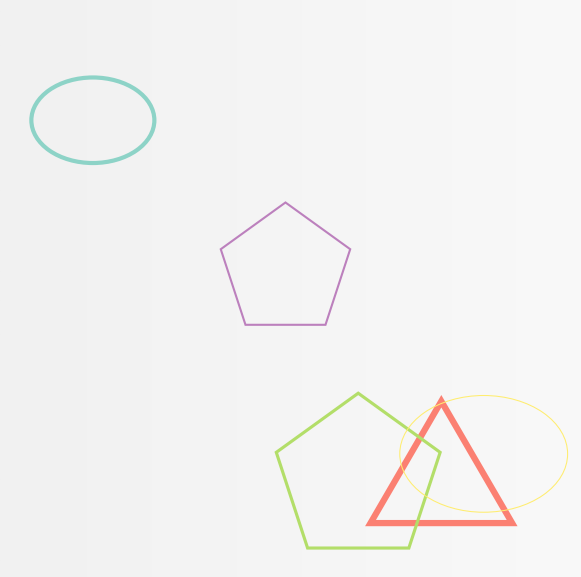[{"shape": "oval", "thickness": 2, "radius": 0.53, "center": [0.16, 0.791]}, {"shape": "triangle", "thickness": 3, "radius": 0.7, "center": [0.759, 0.164]}, {"shape": "pentagon", "thickness": 1.5, "radius": 0.74, "center": [0.616, 0.17]}, {"shape": "pentagon", "thickness": 1, "radius": 0.59, "center": [0.491, 0.531]}, {"shape": "oval", "thickness": 0.5, "radius": 0.72, "center": [0.832, 0.213]}]